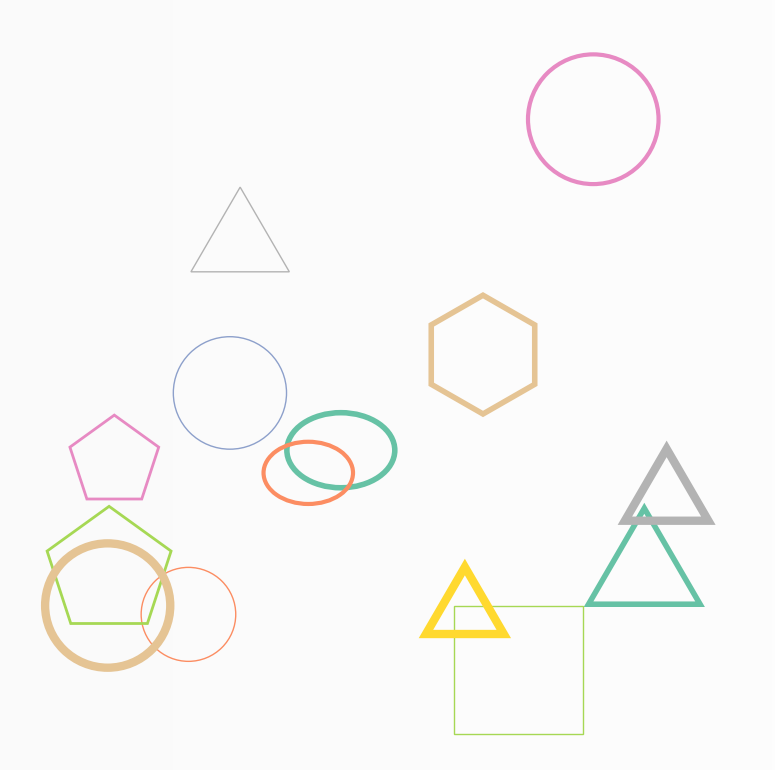[{"shape": "triangle", "thickness": 2, "radius": 0.42, "center": [0.831, 0.257]}, {"shape": "oval", "thickness": 2, "radius": 0.35, "center": [0.44, 0.415]}, {"shape": "oval", "thickness": 1.5, "radius": 0.29, "center": [0.398, 0.386]}, {"shape": "circle", "thickness": 0.5, "radius": 0.31, "center": [0.243, 0.202]}, {"shape": "circle", "thickness": 0.5, "radius": 0.37, "center": [0.297, 0.49]}, {"shape": "pentagon", "thickness": 1, "radius": 0.3, "center": [0.147, 0.401]}, {"shape": "circle", "thickness": 1.5, "radius": 0.42, "center": [0.765, 0.845]}, {"shape": "square", "thickness": 0.5, "radius": 0.42, "center": [0.669, 0.129]}, {"shape": "pentagon", "thickness": 1, "radius": 0.42, "center": [0.141, 0.258]}, {"shape": "triangle", "thickness": 3, "radius": 0.29, "center": [0.6, 0.206]}, {"shape": "circle", "thickness": 3, "radius": 0.4, "center": [0.139, 0.214]}, {"shape": "hexagon", "thickness": 2, "radius": 0.39, "center": [0.623, 0.539]}, {"shape": "triangle", "thickness": 0.5, "radius": 0.37, "center": [0.31, 0.684]}, {"shape": "triangle", "thickness": 3, "radius": 0.31, "center": [0.86, 0.355]}]